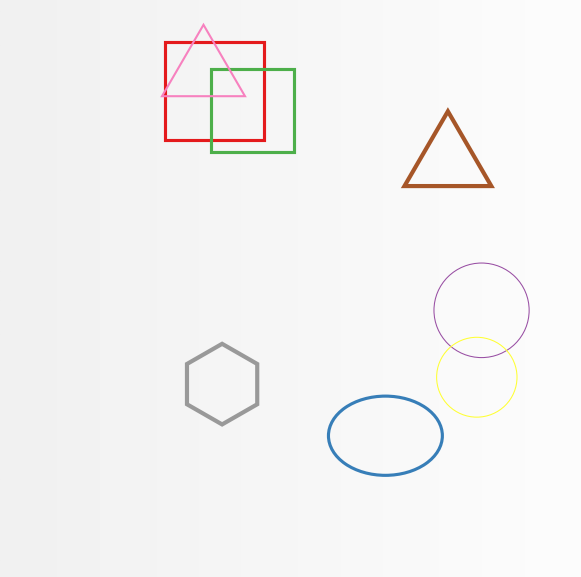[{"shape": "square", "thickness": 1.5, "radius": 0.43, "center": [0.368, 0.842]}, {"shape": "oval", "thickness": 1.5, "radius": 0.49, "center": [0.663, 0.245]}, {"shape": "square", "thickness": 1.5, "radius": 0.36, "center": [0.434, 0.808]}, {"shape": "circle", "thickness": 0.5, "radius": 0.41, "center": [0.828, 0.462]}, {"shape": "circle", "thickness": 0.5, "radius": 0.35, "center": [0.82, 0.346]}, {"shape": "triangle", "thickness": 2, "radius": 0.43, "center": [0.771, 0.72]}, {"shape": "triangle", "thickness": 1, "radius": 0.41, "center": [0.35, 0.874]}, {"shape": "hexagon", "thickness": 2, "radius": 0.35, "center": [0.382, 0.334]}]